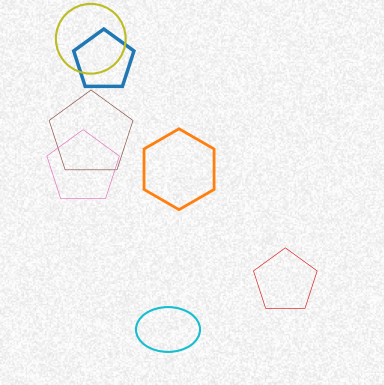[{"shape": "pentagon", "thickness": 2.5, "radius": 0.41, "center": [0.27, 0.842]}, {"shape": "hexagon", "thickness": 2, "radius": 0.53, "center": [0.465, 0.56]}, {"shape": "pentagon", "thickness": 0.5, "radius": 0.43, "center": [0.741, 0.269]}, {"shape": "pentagon", "thickness": 0.5, "radius": 0.57, "center": [0.237, 0.652]}, {"shape": "pentagon", "thickness": 0.5, "radius": 0.5, "center": [0.216, 0.564]}, {"shape": "circle", "thickness": 1.5, "radius": 0.45, "center": [0.236, 0.899]}, {"shape": "oval", "thickness": 1.5, "radius": 0.42, "center": [0.436, 0.144]}]